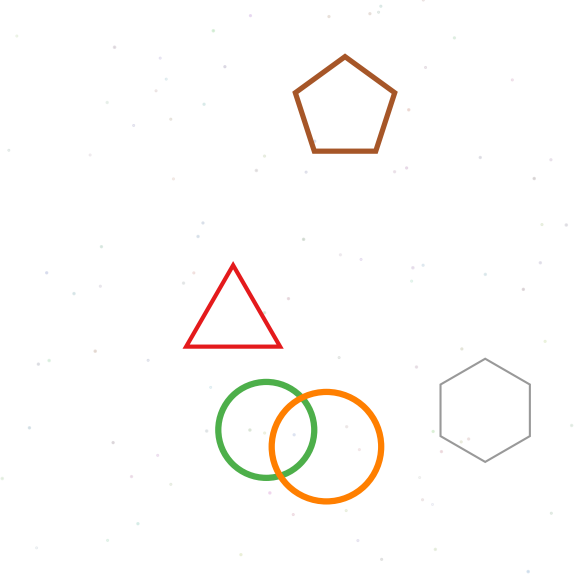[{"shape": "triangle", "thickness": 2, "radius": 0.47, "center": [0.404, 0.446]}, {"shape": "circle", "thickness": 3, "radius": 0.42, "center": [0.461, 0.255]}, {"shape": "circle", "thickness": 3, "radius": 0.47, "center": [0.565, 0.226]}, {"shape": "pentagon", "thickness": 2.5, "radius": 0.45, "center": [0.597, 0.811]}, {"shape": "hexagon", "thickness": 1, "radius": 0.45, "center": [0.84, 0.289]}]